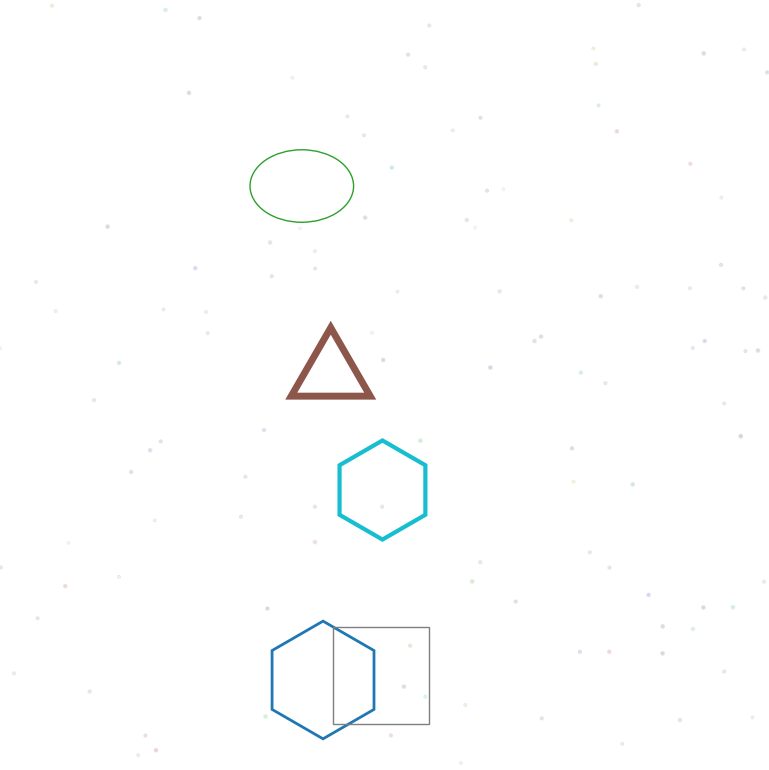[{"shape": "hexagon", "thickness": 1, "radius": 0.38, "center": [0.42, 0.117]}, {"shape": "oval", "thickness": 0.5, "radius": 0.34, "center": [0.392, 0.758]}, {"shape": "triangle", "thickness": 2.5, "radius": 0.3, "center": [0.43, 0.515]}, {"shape": "square", "thickness": 0.5, "radius": 0.31, "center": [0.495, 0.123]}, {"shape": "hexagon", "thickness": 1.5, "radius": 0.32, "center": [0.497, 0.364]}]